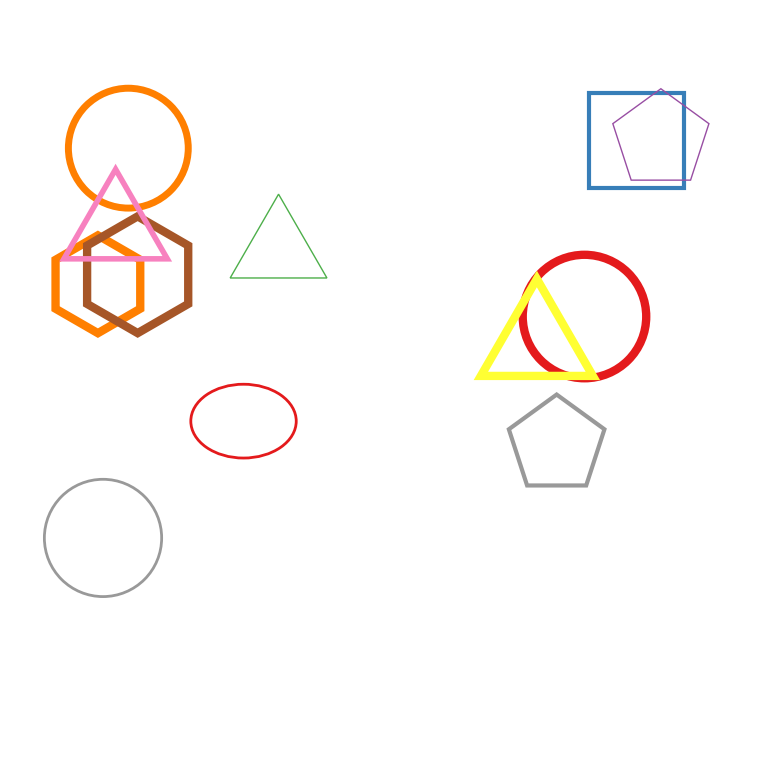[{"shape": "circle", "thickness": 3, "radius": 0.4, "center": [0.759, 0.589]}, {"shape": "oval", "thickness": 1, "radius": 0.34, "center": [0.316, 0.453]}, {"shape": "square", "thickness": 1.5, "radius": 0.31, "center": [0.827, 0.817]}, {"shape": "triangle", "thickness": 0.5, "radius": 0.36, "center": [0.362, 0.675]}, {"shape": "pentagon", "thickness": 0.5, "radius": 0.33, "center": [0.858, 0.819]}, {"shape": "circle", "thickness": 2.5, "radius": 0.39, "center": [0.167, 0.808]}, {"shape": "hexagon", "thickness": 3, "radius": 0.32, "center": [0.127, 0.631]}, {"shape": "triangle", "thickness": 3, "radius": 0.42, "center": [0.697, 0.554]}, {"shape": "hexagon", "thickness": 3, "radius": 0.38, "center": [0.179, 0.643]}, {"shape": "triangle", "thickness": 2, "radius": 0.39, "center": [0.15, 0.703]}, {"shape": "circle", "thickness": 1, "radius": 0.38, "center": [0.134, 0.301]}, {"shape": "pentagon", "thickness": 1.5, "radius": 0.33, "center": [0.723, 0.422]}]